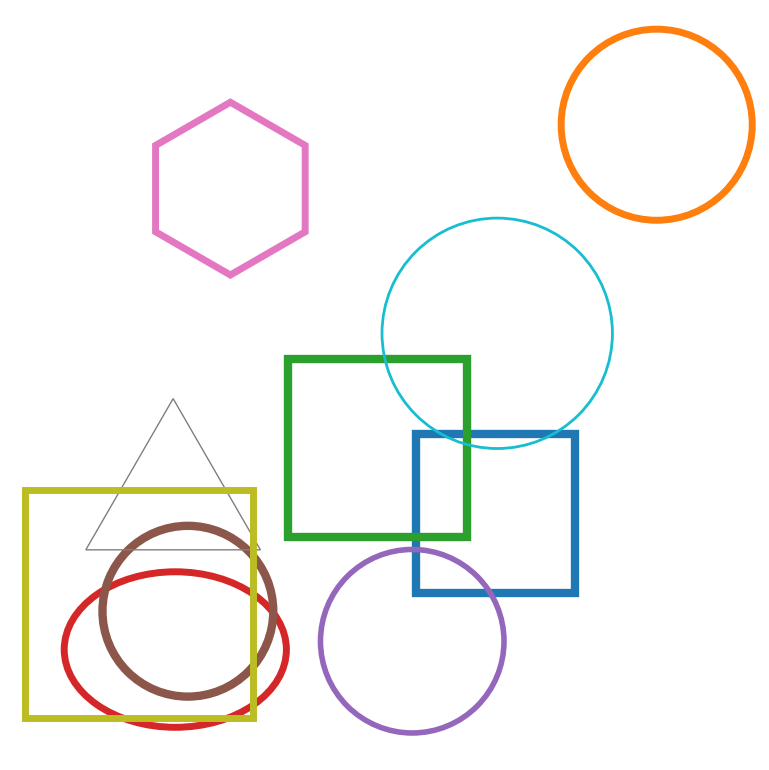[{"shape": "square", "thickness": 3, "radius": 0.52, "center": [0.644, 0.333]}, {"shape": "circle", "thickness": 2.5, "radius": 0.62, "center": [0.853, 0.838]}, {"shape": "square", "thickness": 3, "radius": 0.58, "center": [0.49, 0.418]}, {"shape": "oval", "thickness": 2.5, "radius": 0.72, "center": [0.228, 0.156]}, {"shape": "circle", "thickness": 2, "radius": 0.6, "center": [0.535, 0.167]}, {"shape": "circle", "thickness": 3, "radius": 0.55, "center": [0.244, 0.206]}, {"shape": "hexagon", "thickness": 2.5, "radius": 0.56, "center": [0.299, 0.755]}, {"shape": "triangle", "thickness": 0.5, "radius": 0.65, "center": [0.225, 0.351]}, {"shape": "square", "thickness": 2.5, "radius": 0.74, "center": [0.181, 0.215]}, {"shape": "circle", "thickness": 1, "radius": 0.75, "center": [0.646, 0.567]}]